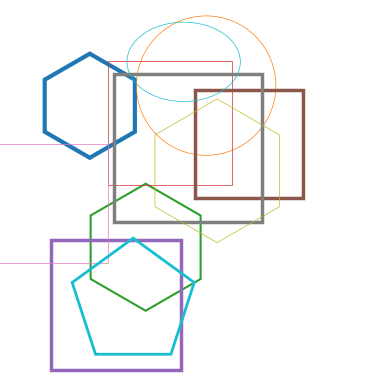[{"shape": "hexagon", "thickness": 3, "radius": 0.68, "center": [0.233, 0.725]}, {"shape": "circle", "thickness": 0.5, "radius": 0.91, "center": [0.535, 0.778]}, {"shape": "hexagon", "thickness": 1.5, "radius": 0.82, "center": [0.378, 0.358]}, {"shape": "square", "thickness": 0.5, "radius": 0.8, "center": [0.441, 0.68]}, {"shape": "square", "thickness": 2.5, "radius": 0.84, "center": [0.301, 0.208]}, {"shape": "square", "thickness": 2.5, "radius": 0.7, "center": [0.646, 0.625]}, {"shape": "square", "thickness": 0.5, "radius": 0.78, "center": [0.126, 0.472]}, {"shape": "square", "thickness": 2.5, "radius": 0.96, "center": [0.489, 0.616]}, {"shape": "hexagon", "thickness": 0.5, "radius": 0.93, "center": [0.564, 0.556]}, {"shape": "pentagon", "thickness": 2, "radius": 0.83, "center": [0.346, 0.215]}, {"shape": "oval", "thickness": 0.5, "radius": 0.74, "center": [0.477, 0.839]}]